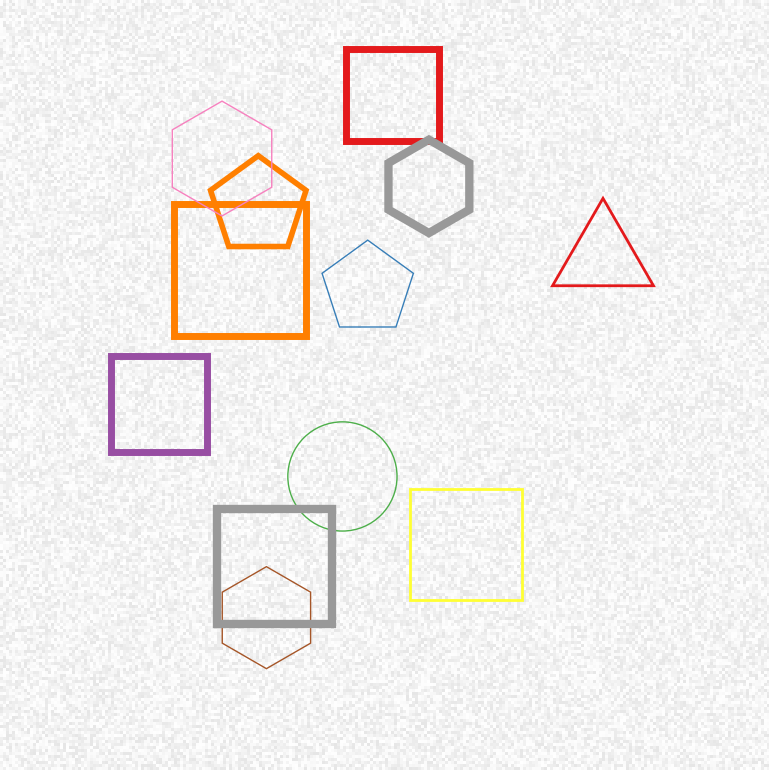[{"shape": "triangle", "thickness": 1, "radius": 0.38, "center": [0.783, 0.667]}, {"shape": "square", "thickness": 2.5, "radius": 0.3, "center": [0.51, 0.876]}, {"shape": "pentagon", "thickness": 0.5, "radius": 0.31, "center": [0.478, 0.626]}, {"shape": "circle", "thickness": 0.5, "radius": 0.35, "center": [0.445, 0.381]}, {"shape": "square", "thickness": 2.5, "radius": 0.31, "center": [0.207, 0.476]}, {"shape": "square", "thickness": 2.5, "radius": 0.43, "center": [0.312, 0.649]}, {"shape": "pentagon", "thickness": 2, "radius": 0.33, "center": [0.335, 0.733]}, {"shape": "square", "thickness": 1, "radius": 0.36, "center": [0.605, 0.293]}, {"shape": "hexagon", "thickness": 0.5, "radius": 0.33, "center": [0.346, 0.198]}, {"shape": "hexagon", "thickness": 0.5, "radius": 0.37, "center": [0.288, 0.794]}, {"shape": "hexagon", "thickness": 3, "radius": 0.3, "center": [0.557, 0.758]}, {"shape": "square", "thickness": 3, "radius": 0.38, "center": [0.357, 0.264]}]